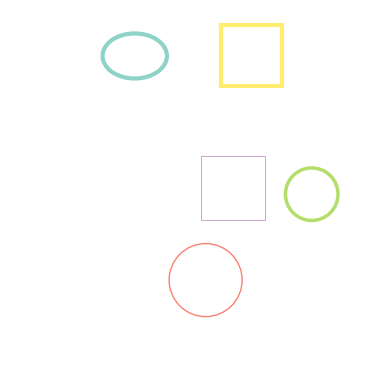[{"shape": "oval", "thickness": 3, "radius": 0.42, "center": [0.35, 0.855]}, {"shape": "circle", "thickness": 1, "radius": 0.47, "center": [0.534, 0.273]}, {"shape": "circle", "thickness": 2.5, "radius": 0.34, "center": [0.81, 0.496]}, {"shape": "square", "thickness": 0.5, "radius": 0.42, "center": [0.606, 0.513]}, {"shape": "square", "thickness": 3, "radius": 0.4, "center": [0.653, 0.856]}]